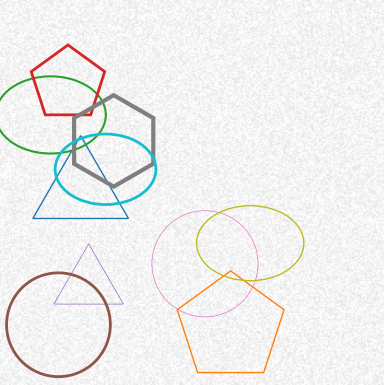[{"shape": "triangle", "thickness": 1, "radius": 0.72, "center": [0.209, 0.504]}, {"shape": "pentagon", "thickness": 1, "radius": 0.73, "center": [0.599, 0.15]}, {"shape": "oval", "thickness": 1.5, "radius": 0.72, "center": [0.132, 0.701]}, {"shape": "pentagon", "thickness": 2, "radius": 0.5, "center": [0.177, 0.783]}, {"shape": "triangle", "thickness": 0.5, "radius": 0.52, "center": [0.23, 0.262]}, {"shape": "circle", "thickness": 2, "radius": 0.67, "center": [0.152, 0.156]}, {"shape": "circle", "thickness": 0.5, "radius": 0.69, "center": [0.532, 0.315]}, {"shape": "hexagon", "thickness": 3, "radius": 0.59, "center": [0.295, 0.634]}, {"shape": "oval", "thickness": 1, "radius": 0.7, "center": [0.65, 0.368]}, {"shape": "oval", "thickness": 2, "radius": 0.65, "center": [0.274, 0.56]}]